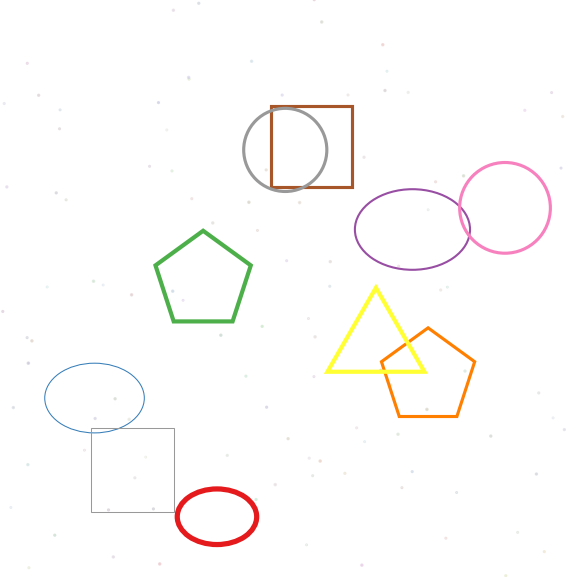[{"shape": "oval", "thickness": 2.5, "radius": 0.34, "center": [0.376, 0.104]}, {"shape": "oval", "thickness": 0.5, "radius": 0.43, "center": [0.164, 0.31]}, {"shape": "pentagon", "thickness": 2, "radius": 0.43, "center": [0.352, 0.513]}, {"shape": "oval", "thickness": 1, "radius": 0.5, "center": [0.714, 0.602]}, {"shape": "pentagon", "thickness": 1.5, "radius": 0.42, "center": [0.741, 0.347]}, {"shape": "triangle", "thickness": 2, "radius": 0.48, "center": [0.651, 0.404]}, {"shape": "square", "thickness": 1.5, "radius": 0.35, "center": [0.539, 0.746]}, {"shape": "circle", "thickness": 1.5, "radius": 0.39, "center": [0.874, 0.639]}, {"shape": "circle", "thickness": 1.5, "radius": 0.36, "center": [0.494, 0.74]}, {"shape": "square", "thickness": 0.5, "radius": 0.36, "center": [0.23, 0.186]}]